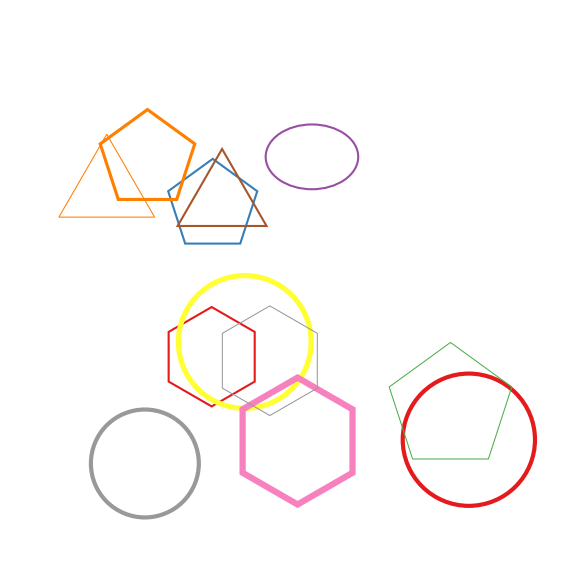[{"shape": "hexagon", "thickness": 1, "radius": 0.43, "center": [0.367, 0.381]}, {"shape": "circle", "thickness": 2, "radius": 0.57, "center": [0.812, 0.238]}, {"shape": "pentagon", "thickness": 1, "radius": 0.41, "center": [0.368, 0.643]}, {"shape": "pentagon", "thickness": 0.5, "radius": 0.56, "center": [0.78, 0.295]}, {"shape": "oval", "thickness": 1, "radius": 0.4, "center": [0.54, 0.728]}, {"shape": "pentagon", "thickness": 1.5, "radius": 0.43, "center": [0.255, 0.723]}, {"shape": "triangle", "thickness": 0.5, "radius": 0.48, "center": [0.185, 0.671]}, {"shape": "circle", "thickness": 2.5, "radius": 0.57, "center": [0.424, 0.407]}, {"shape": "triangle", "thickness": 1, "radius": 0.44, "center": [0.385, 0.652]}, {"shape": "hexagon", "thickness": 3, "radius": 0.55, "center": [0.515, 0.235]}, {"shape": "circle", "thickness": 2, "radius": 0.47, "center": [0.251, 0.197]}, {"shape": "hexagon", "thickness": 0.5, "radius": 0.47, "center": [0.467, 0.375]}]